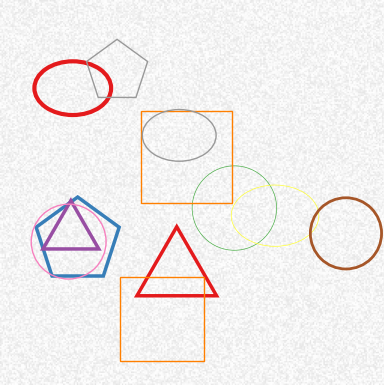[{"shape": "triangle", "thickness": 2.5, "radius": 0.6, "center": [0.459, 0.292]}, {"shape": "oval", "thickness": 3, "radius": 0.5, "center": [0.189, 0.771]}, {"shape": "pentagon", "thickness": 2.5, "radius": 0.57, "center": [0.202, 0.375]}, {"shape": "circle", "thickness": 0.5, "radius": 0.55, "center": [0.609, 0.46]}, {"shape": "triangle", "thickness": 2.5, "radius": 0.42, "center": [0.184, 0.395]}, {"shape": "square", "thickness": 1, "radius": 0.55, "center": [0.42, 0.172]}, {"shape": "square", "thickness": 1, "radius": 0.6, "center": [0.485, 0.592]}, {"shape": "oval", "thickness": 0.5, "radius": 0.57, "center": [0.714, 0.44]}, {"shape": "circle", "thickness": 2, "radius": 0.46, "center": [0.899, 0.394]}, {"shape": "circle", "thickness": 1, "radius": 0.49, "center": [0.178, 0.372]}, {"shape": "pentagon", "thickness": 1, "radius": 0.42, "center": [0.304, 0.814]}, {"shape": "oval", "thickness": 1, "radius": 0.48, "center": [0.465, 0.648]}]